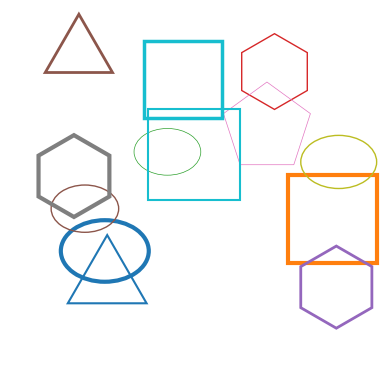[{"shape": "oval", "thickness": 3, "radius": 0.57, "center": [0.272, 0.348]}, {"shape": "triangle", "thickness": 1.5, "radius": 0.59, "center": [0.278, 0.271]}, {"shape": "square", "thickness": 3, "radius": 0.58, "center": [0.864, 0.431]}, {"shape": "oval", "thickness": 0.5, "radius": 0.43, "center": [0.435, 0.606]}, {"shape": "hexagon", "thickness": 1, "radius": 0.49, "center": [0.713, 0.814]}, {"shape": "hexagon", "thickness": 2, "radius": 0.53, "center": [0.874, 0.254]}, {"shape": "oval", "thickness": 1, "radius": 0.44, "center": [0.221, 0.458]}, {"shape": "triangle", "thickness": 2, "radius": 0.5, "center": [0.205, 0.862]}, {"shape": "pentagon", "thickness": 0.5, "radius": 0.59, "center": [0.693, 0.668]}, {"shape": "hexagon", "thickness": 3, "radius": 0.53, "center": [0.192, 0.543]}, {"shape": "oval", "thickness": 1, "radius": 0.49, "center": [0.88, 0.579]}, {"shape": "square", "thickness": 2.5, "radius": 0.51, "center": [0.475, 0.794]}, {"shape": "square", "thickness": 1.5, "radius": 0.59, "center": [0.504, 0.599]}]